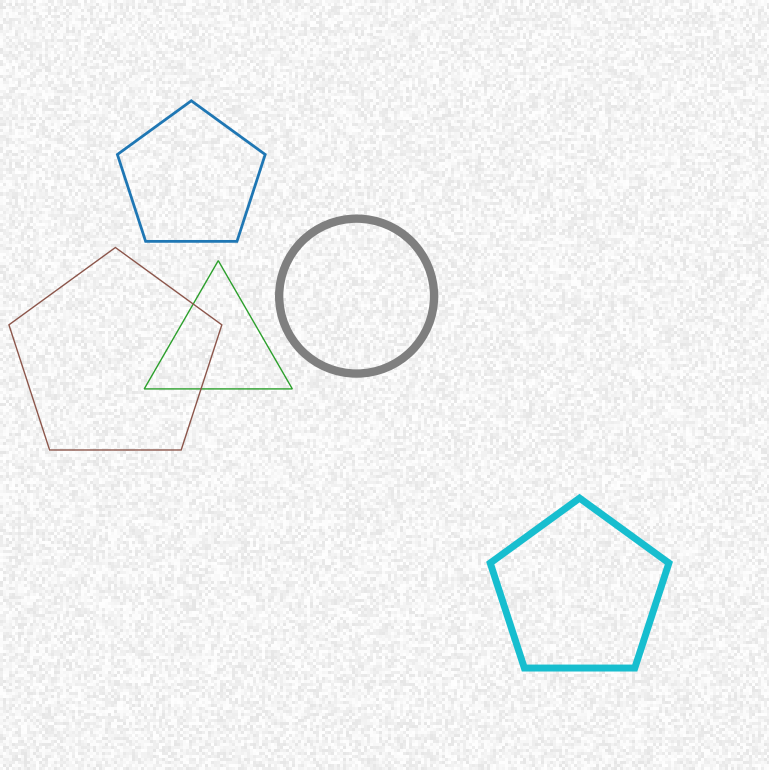[{"shape": "pentagon", "thickness": 1, "radius": 0.5, "center": [0.248, 0.768]}, {"shape": "triangle", "thickness": 0.5, "radius": 0.56, "center": [0.283, 0.55]}, {"shape": "pentagon", "thickness": 0.5, "radius": 0.73, "center": [0.15, 0.533]}, {"shape": "circle", "thickness": 3, "radius": 0.5, "center": [0.463, 0.615]}, {"shape": "pentagon", "thickness": 2.5, "radius": 0.61, "center": [0.753, 0.231]}]